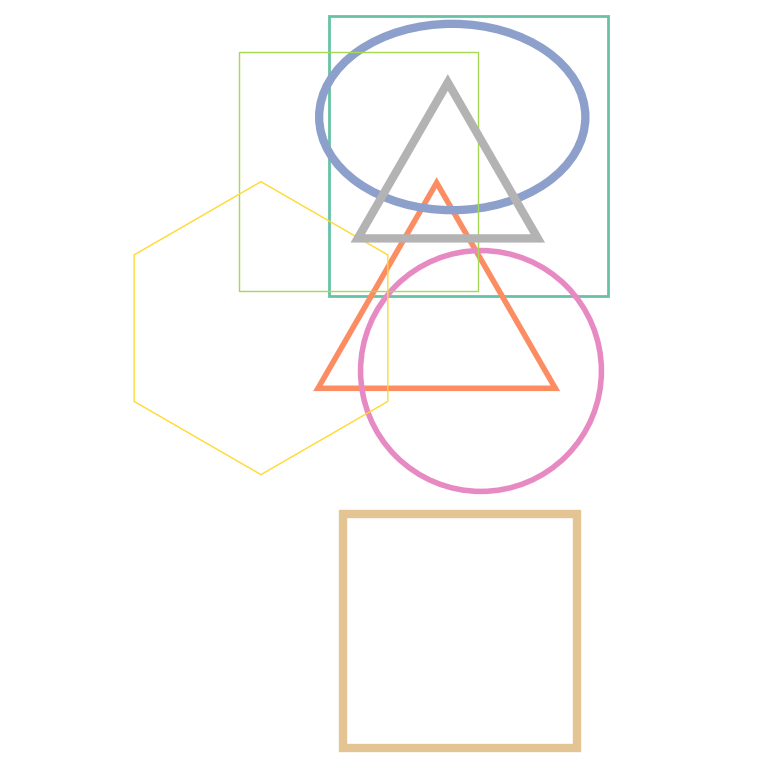[{"shape": "square", "thickness": 1, "radius": 0.91, "center": [0.608, 0.797]}, {"shape": "triangle", "thickness": 2, "radius": 0.89, "center": [0.567, 0.585]}, {"shape": "oval", "thickness": 3, "radius": 0.86, "center": [0.587, 0.848]}, {"shape": "circle", "thickness": 2, "radius": 0.78, "center": [0.625, 0.518]}, {"shape": "square", "thickness": 0.5, "radius": 0.78, "center": [0.466, 0.777]}, {"shape": "hexagon", "thickness": 0.5, "radius": 0.95, "center": [0.339, 0.574]}, {"shape": "square", "thickness": 3, "radius": 0.76, "center": [0.598, 0.18]}, {"shape": "triangle", "thickness": 3, "radius": 0.68, "center": [0.582, 0.758]}]